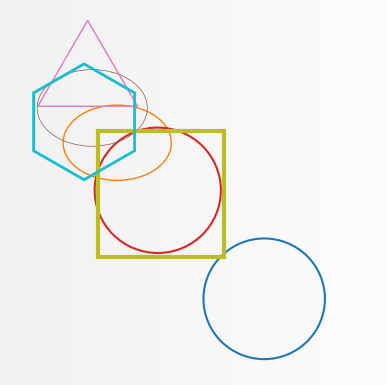[{"shape": "circle", "thickness": 1.5, "radius": 0.78, "center": [0.682, 0.224]}, {"shape": "oval", "thickness": 1, "radius": 0.7, "center": [0.302, 0.629]}, {"shape": "circle", "thickness": 1.5, "radius": 0.81, "center": [0.407, 0.506]}, {"shape": "oval", "thickness": 0.5, "radius": 0.71, "center": [0.238, 0.72]}, {"shape": "triangle", "thickness": 1, "radius": 0.74, "center": [0.226, 0.798]}, {"shape": "square", "thickness": 3, "radius": 0.81, "center": [0.415, 0.496]}, {"shape": "hexagon", "thickness": 2, "radius": 0.75, "center": [0.217, 0.684]}]